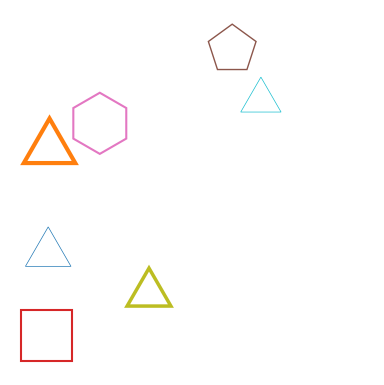[{"shape": "triangle", "thickness": 0.5, "radius": 0.34, "center": [0.125, 0.342]}, {"shape": "triangle", "thickness": 3, "radius": 0.39, "center": [0.129, 0.615]}, {"shape": "square", "thickness": 1.5, "radius": 0.33, "center": [0.121, 0.129]}, {"shape": "pentagon", "thickness": 1, "radius": 0.33, "center": [0.603, 0.872]}, {"shape": "hexagon", "thickness": 1.5, "radius": 0.4, "center": [0.259, 0.68]}, {"shape": "triangle", "thickness": 2.5, "radius": 0.33, "center": [0.387, 0.238]}, {"shape": "triangle", "thickness": 0.5, "radius": 0.3, "center": [0.678, 0.739]}]